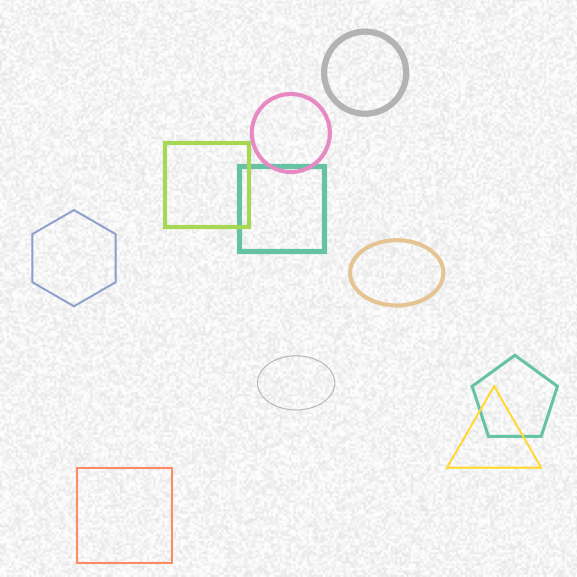[{"shape": "square", "thickness": 2.5, "radius": 0.37, "center": [0.487, 0.637]}, {"shape": "pentagon", "thickness": 1.5, "radius": 0.39, "center": [0.892, 0.306]}, {"shape": "square", "thickness": 1, "radius": 0.41, "center": [0.215, 0.106]}, {"shape": "hexagon", "thickness": 1, "radius": 0.42, "center": [0.128, 0.552]}, {"shape": "circle", "thickness": 2, "radius": 0.34, "center": [0.504, 0.769]}, {"shape": "square", "thickness": 2, "radius": 0.36, "center": [0.358, 0.679]}, {"shape": "triangle", "thickness": 1, "radius": 0.47, "center": [0.856, 0.236]}, {"shape": "oval", "thickness": 2, "radius": 0.4, "center": [0.687, 0.527]}, {"shape": "circle", "thickness": 3, "radius": 0.36, "center": [0.632, 0.873]}, {"shape": "oval", "thickness": 0.5, "radius": 0.34, "center": [0.513, 0.336]}]